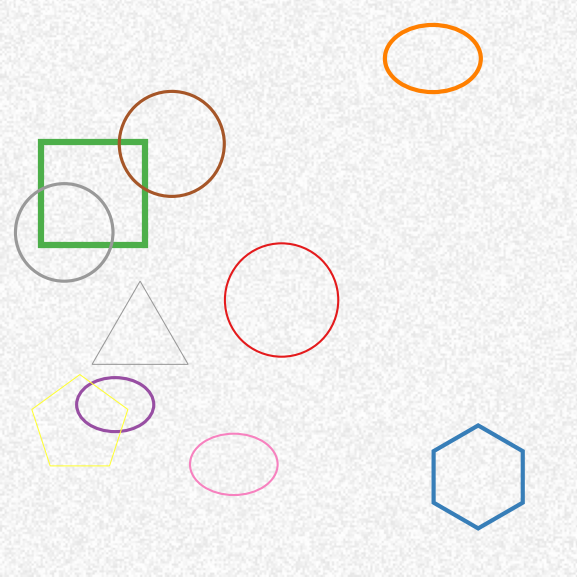[{"shape": "circle", "thickness": 1, "radius": 0.49, "center": [0.488, 0.48]}, {"shape": "hexagon", "thickness": 2, "radius": 0.45, "center": [0.828, 0.173]}, {"shape": "square", "thickness": 3, "radius": 0.45, "center": [0.162, 0.664]}, {"shape": "oval", "thickness": 1.5, "radius": 0.33, "center": [0.199, 0.298]}, {"shape": "oval", "thickness": 2, "radius": 0.42, "center": [0.75, 0.898]}, {"shape": "pentagon", "thickness": 0.5, "radius": 0.44, "center": [0.138, 0.263]}, {"shape": "circle", "thickness": 1.5, "radius": 0.45, "center": [0.297, 0.75]}, {"shape": "oval", "thickness": 1, "radius": 0.38, "center": [0.405, 0.195]}, {"shape": "circle", "thickness": 1.5, "radius": 0.42, "center": [0.111, 0.597]}, {"shape": "triangle", "thickness": 0.5, "radius": 0.48, "center": [0.243, 0.416]}]